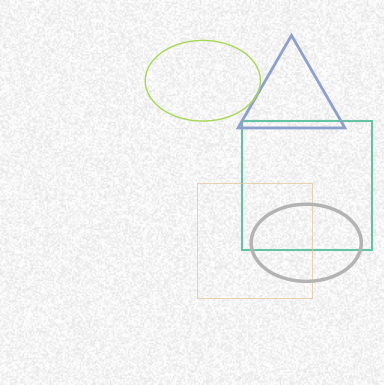[{"shape": "square", "thickness": 1.5, "radius": 0.84, "center": [0.797, 0.518]}, {"shape": "triangle", "thickness": 2, "radius": 0.8, "center": [0.757, 0.748]}, {"shape": "oval", "thickness": 1, "radius": 0.75, "center": [0.527, 0.79]}, {"shape": "square", "thickness": 0.5, "radius": 0.75, "center": [0.662, 0.375]}, {"shape": "oval", "thickness": 2.5, "radius": 0.72, "center": [0.795, 0.369]}]